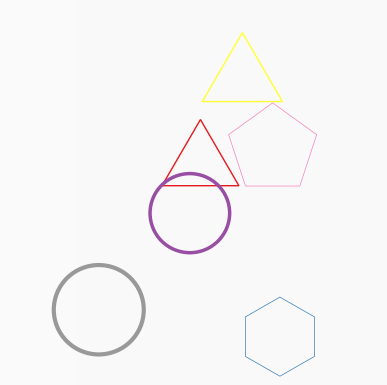[{"shape": "triangle", "thickness": 1, "radius": 0.57, "center": [0.517, 0.575]}, {"shape": "hexagon", "thickness": 0.5, "radius": 0.51, "center": [0.722, 0.126]}, {"shape": "circle", "thickness": 2.5, "radius": 0.51, "center": [0.49, 0.446]}, {"shape": "triangle", "thickness": 1, "radius": 0.6, "center": [0.625, 0.796]}, {"shape": "pentagon", "thickness": 0.5, "radius": 0.6, "center": [0.704, 0.613]}, {"shape": "circle", "thickness": 3, "radius": 0.58, "center": [0.255, 0.195]}]